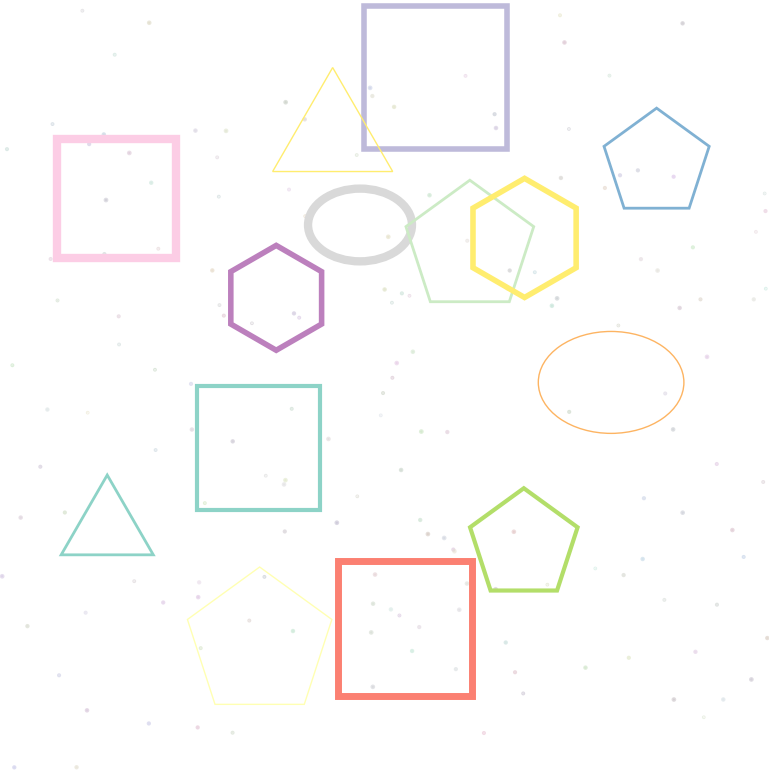[{"shape": "triangle", "thickness": 1, "radius": 0.35, "center": [0.139, 0.314]}, {"shape": "square", "thickness": 1.5, "radius": 0.4, "center": [0.336, 0.418]}, {"shape": "pentagon", "thickness": 0.5, "radius": 0.49, "center": [0.337, 0.165]}, {"shape": "square", "thickness": 2, "radius": 0.46, "center": [0.566, 0.899]}, {"shape": "square", "thickness": 2.5, "radius": 0.44, "center": [0.526, 0.184]}, {"shape": "pentagon", "thickness": 1, "radius": 0.36, "center": [0.853, 0.788]}, {"shape": "oval", "thickness": 0.5, "radius": 0.47, "center": [0.794, 0.503]}, {"shape": "pentagon", "thickness": 1.5, "radius": 0.37, "center": [0.68, 0.292]}, {"shape": "square", "thickness": 3, "radius": 0.39, "center": [0.151, 0.742]}, {"shape": "oval", "thickness": 3, "radius": 0.34, "center": [0.468, 0.708]}, {"shape": "hexagon", "thickness": 2, "radius": 0.34, "center": [0.359, 0.613]}, {"shape": "pentagon", "thickness": 1, "radius": 0.44, "center": [0.61, 0.679]}, {"shape": "triangle", "thickness": 0.5, "radius": 0.45, "center": [0.432, 0.822]}, {"shape": "hexagon", "thickness": 2, "radius": 0.39, "center": [0.681, 0.691]}]